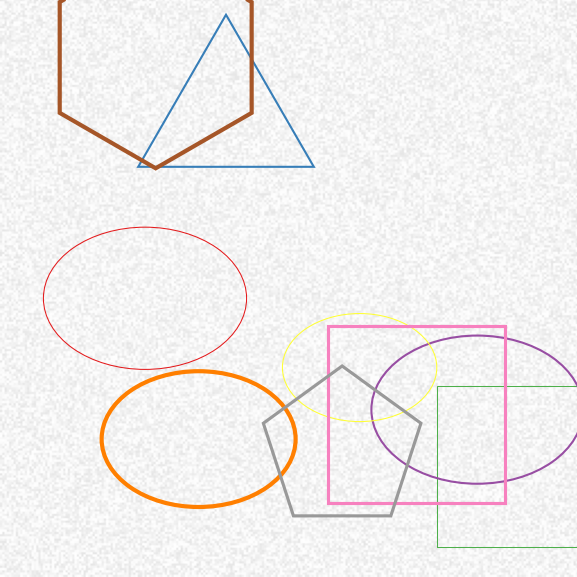[{"shape": "oval", "thickness": 0.5, "radius": 0.88, "center": [0.251, 0.483]}, {"shape": "triangle", "thickness": 1, "radius": 0.88, "center": [0.391, 0.798]}, {"shape": "square", "thickness": 0.5, "radius": 0.7, "center": [0.896, 0.192]}, {"shape": "oval", "thickness": 1, "radius": 0.92, "center": [0.826, 0.29]}, {"shape": "oval", "thickness": 2, "radius": 0.84, "center": [0.344, 0.239]}, {"shape": "oval", "thickness": 0.5, "radius": 0.67, "center": [0.623, 0.363]}, {"shape": "hexagon", "thickness": 2, "radius": 0.96, "center": [0.27, 0.9]}, {"shape": "square", "thickness": 1.5, "radius": 0.77, "center": [0.721, 0.282]}, {"shape": "pentagon", "thickness": 1.5, "radius": 0.72, "center": [0.592, 0.222]}]